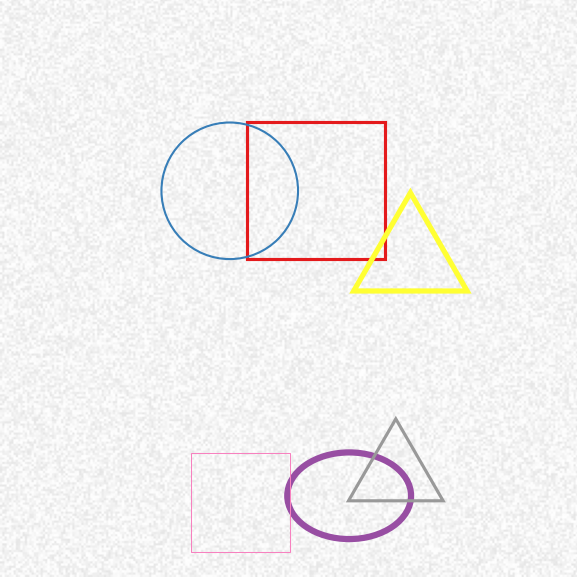[{"shape": "square", "thickness": 1.5, "radius": 0.6, "center": [0.547, 0.669]}, {"shape": "circle", "thickness": 1, "radius": 0.59, "center": [0.398, 0.669]}, {"shape": "oval", "thickness": 3, "radius": 0.54, "center": [0.605, 0.141]}, {"shape": "triangle", "thickness": 2.5, "radius": 0.57, "center": [0.711, 0.552]}, {"shape": "square", "thickness": 0.5, "radius": 0.43, "center": [0.416, 0.128]}, {"shape": "triangle", "thickness": 1.5, "radius": 0.47, "center": [0.685, 0.179]}]